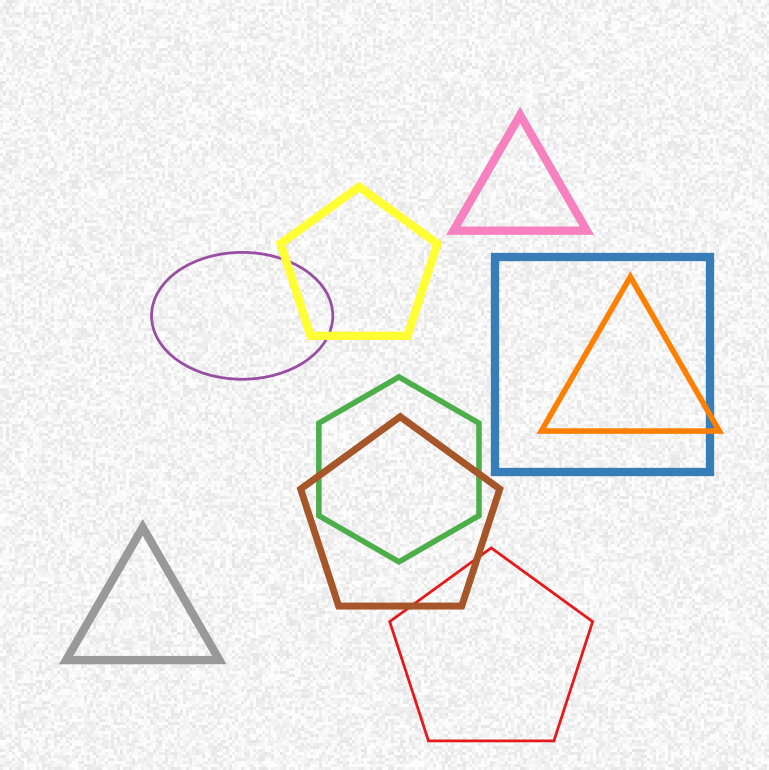[{"shape": "pentagon", "thickness": 1, "radius": 0.69, "center": [0.638, 0.15]}, {"shape": "square", "thickness": 3, "radius": 0.7, "center": [0.783, 0.527]}, {"shape": "hexagon", "thickness": 2, "radius": 0.6, "center": [0.518, 0.39]}, {"shape": "oval", "thickness": 1, "radius": 0.59, "center": [0.314, 0.59]}, {"shape": "triangle", "thickness": 2, "radius": 0.67, "center": [0.819, 0.507]}, {"shape": "pentagon", "thickness": 3, "radius": 0.54, "center": [0.466, 0.65]}, {"shape": "pentagon", "thickness": 2.5, "radius": 0.68, "center": [0.52, 0.323]}, {"shape": "triangle", "thickness": 3, "radius": 0.5, "center": [0.675, 0.75]}, {"shape": "triangle", "thickness": 3, "radius": 0.57, "center": [0.185, 0.2]}]